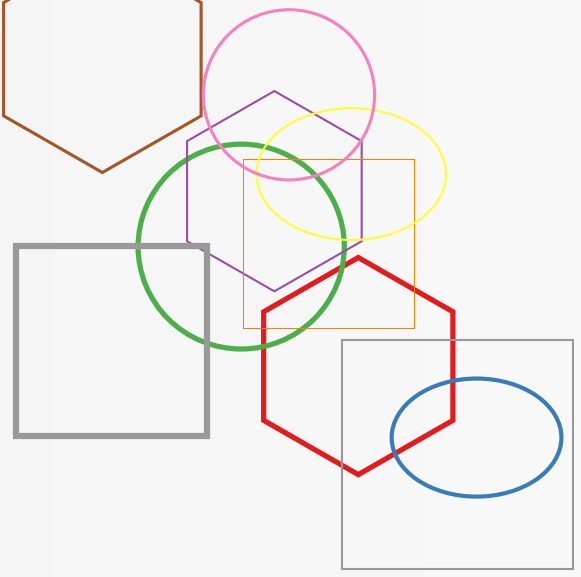[{"shape": "hexagon", "thickness": 2.5, "radius": 0.94, "center": [0.616, 0.365]}, {"shape": "oval", "thickness": 2, "radius": 0.73, "center": [0.82, 0.241]}, {"shape": "circle", "thickness": 2.5, "radius": 0.89, "center": [0.415, 0.572]}, {"shape": "hexagon", "thickness": 1, "radius": 0.87, "center": [0.472, 0.668]}, {"shape": "square", "thickness": 0.5, "radius": 0.74, "center": [0.565, 0.578]}, {"shape": "oval", "thickness": 1, "radius": 0.81, "center": [0.604, 0.698]}, {"shape": "hexagon", "thickness": 1.5, "radius": 0.98, "center": [0.176, 0.897]}, {"shape": "circle", "thickness": 1.5, "radius": 0.74, "center": [0.497, 0.835]}, {"shape": "square", "thickness": 1, "radius": 0.99, "center": [0.787, 0.212]}, {"shape": "square", "thickness": 3, "radius": 0.82, "center": [0.192, 0.409]}]